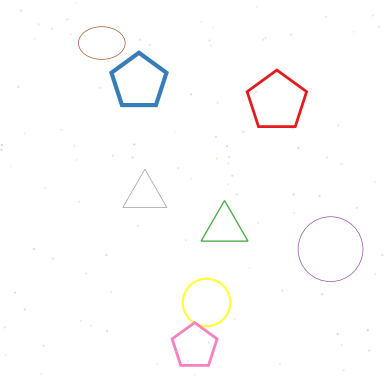[{"shape": "pentagon", "thickness": 2, "radius": 0.41, "center": [0.719, 0.737]}, {"shape": "pentagon", "thickness": 3, "radius": 0.38, "center": [0.361, 0.788]}, {"shape": "triangle", "thickness": 1, "radius": 0.35, "center": [0.583, 0.409]}, {"shape": "circle", "thickness": 0.5, "radius": 0.42, "center": [0.859, 0.353]}, {"shape": "circle", "thickness": 1.5, "radius": 0.31, "center": [0.536, 0.214]}, {"shape": "oval", "thickness": 0.5, "radius": 0.3, "center": [0.264, 0.888]}, {"shape": "pentagon", "thickness": 2, "radius": 0.31, "center": [0.506, 0.101]}, {"shape": "triangle", "thickness": 0.5, "radius": 0.33, "center": [0.376, 0.494]}]